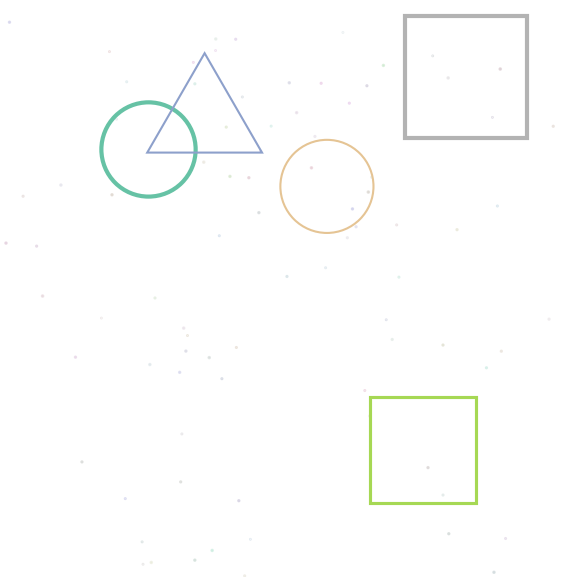[{"shape": "circle", "thickness": 2, "radius": 0.41, "center": [0.257, 0.74]}, {"shape": "triangle", "thickness": 1, "radius": 0.57, "center": [0.354, 0.792]}, {"shape": "square", "thickness": 1.5, "radius": 0.46, "center": [0.733, 0.221]}, {"shape": "circle", "thickness": 1, "radius": 0.4, "center": [0.566, 0.676]}, {"shape": "square", "thickness": 2, "radius": 0.53, "center": [0.807, 0.866]}]